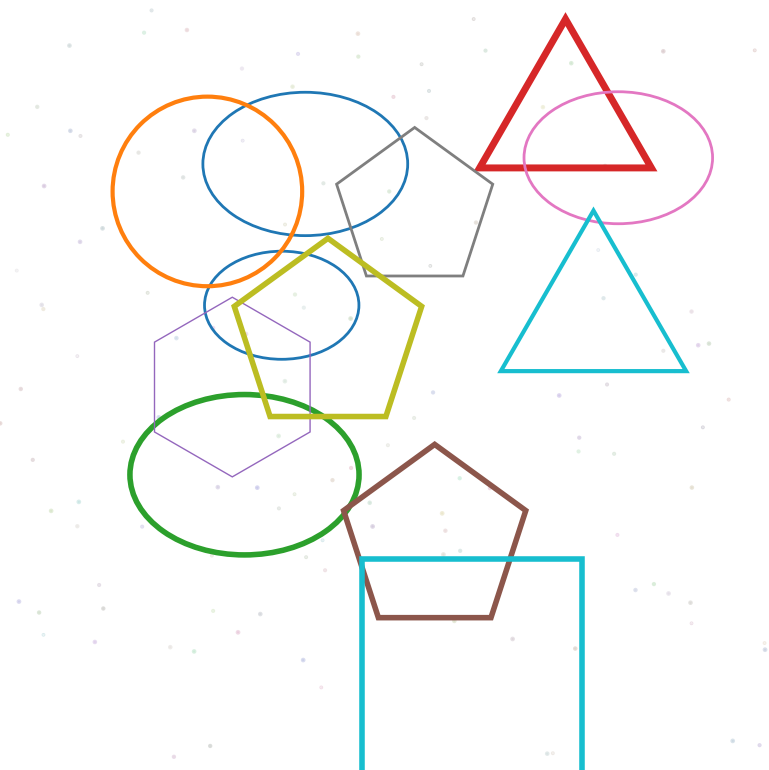[{"shape": "oval", "thickness": 1, "radius": 0.5, "center": [0.366, 0.604]}, {"shape": "oval", "thickness": 1, "radius": 0.67, "center": [0.396, 0.787]}, {"shape": "circle", "thickness": 1.5, "radius": 0.62, "center": [0.269, 0.751]}, {"shape": "oval", "thickness": 2, "radius": 0.74, "center": [0.318, 0.383]}, {"shape": "triangle", "thickness": 2.5, "radius": 0.64, "center": [0.734, 0.846]}, {"shape": "hexagon", "thickness": 0.5, "radius": 0.58, "center": [0.302, 0.497]}, {"shape": "pentagon", "thickness": 2, "radius": 0.62, "center": [0.565, 0.298]}, {"shape": "oval", "thickness": 1, "radius": 0.61, "center": [0.803, 0.795]}, {"shape": "pentagon", "thickness": 1, "radius": 0.53, "center": [0.539, 0.728]}, {"shape": "pentagon", "thickness": 2, "radius": 0.64, "center": [0.426, 0.563]}, {"shape": "triangle", "thickness": 1.5, "radius": 0.69, "center": [0.771, 0.587]}, {"shape": "square", "thickness": 2, "radius": 0.71, "center": [0.613, 0.131]}]